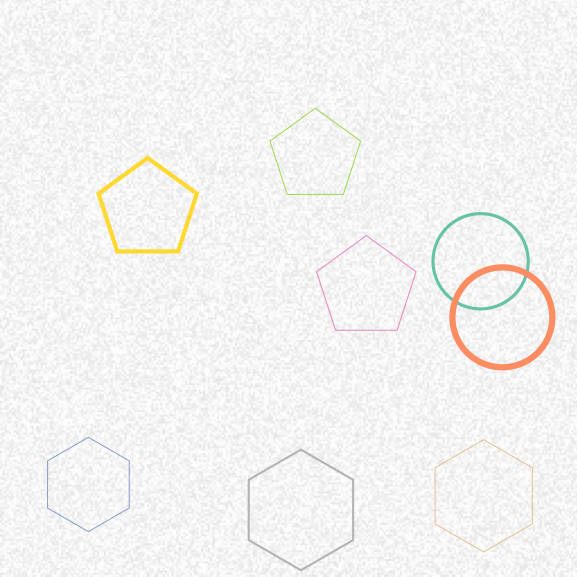[{"shape": "circle", "thickness": 1.5, "radius": 0.41, "center": [0.832, 0.547]}, {"shape": "circle", "thickness": 3, "radius": 0.43, "center": [0.87, 0.45]}, {"shape": "hexagon", "thickness": 0.5, "radius": 0.41, "center": [0.153, 0.16]}, {"shape": "pentagon", "thickness": 0.5, "radius": 0.45, "center": [0.634, 0.501]}, {"shape": "pentagon", "thickness": 0.5, "radius": 0.41, "center": [0.546, 0.729]}, {"shape": "pentagon", "thickness": 2, "radius": 0.45, "center": [0.256, 0.636]}, {"shape": "hexagon", "thickness": 0.5, "radius": 0.49, "center": [0.838, 0.141]}, {"shape": "hexagon", "thickness": 1, "radius": 0.52, "center": [0.521, 0.116]}]